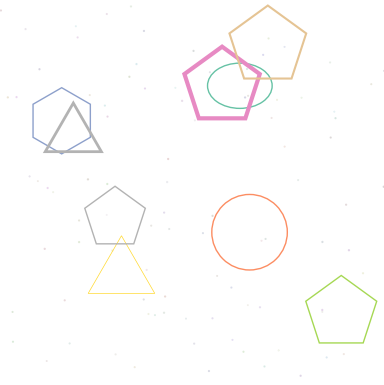[{"shape": "oval", "thickness": 1, "radius": 0.42, "center": [0.623, 0.777]}, {"shape": "circle", "thickness": 1, "radius": 0.49, "center": [0.648, 0.397]}, {"shape": "hexagon", "thickness": 1, "radius": 0.43, "center": [0.16, 0.686]}, {"shape": "pentagon", "thickness": 3, "radius": 0.51, "center": [0.577, 0.776]}, {"shape": "pentagon", "thickness": 1, "radius": 0.48, "center": [0.886, 0.188]}, {"shape": "triangle", "thickness": 0.5, "radius": 0.5, "center": [0.315, 0.288]}, {"shape": "pentagon", "thickness": 1.5, "radius": 0.52, "center": [0.696, 0.881]}, {"shape": "triangle", "thickness": 2, "radius": 0.42, "center": [0.19, 0.648]}, {"shape": "pentagon", "thickness": 1, "radius": 0.41, "center": [0.299, 0.434]}]